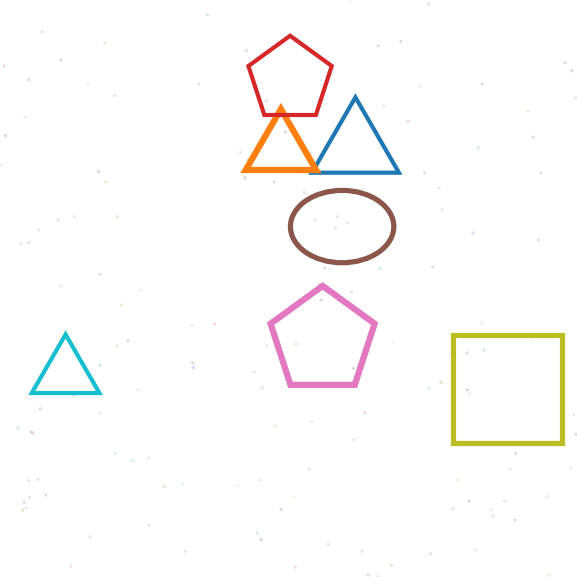[{"shape": "triangle", "thickness": 2, "radius": 0.44, "center": [0.615, 0.744]}, {"shape": "triangle", "thickness": 3, "radius": 0.35, "center": [0.486, 0.74]}, {"shape": "pentagon", "thickness": 2, "radius": 0.38, "center": [0.502, 0.861]}, {"shape": "oval", "thickness": 2.5, "radius": 0.45, "center": [0.592, 0.607]}, {"shape": "pentagon", "thickness": 3, "radius": 0.47, "center": [0.559, 0.409]}, {"shape": "square", "thickness": 2.5, "radius": 0.47, "center": [0.879, 0.325]}, {"shape": "triangle", "thickness": 2, "radius": 0.34, "center": [0.114, 0.352]}]